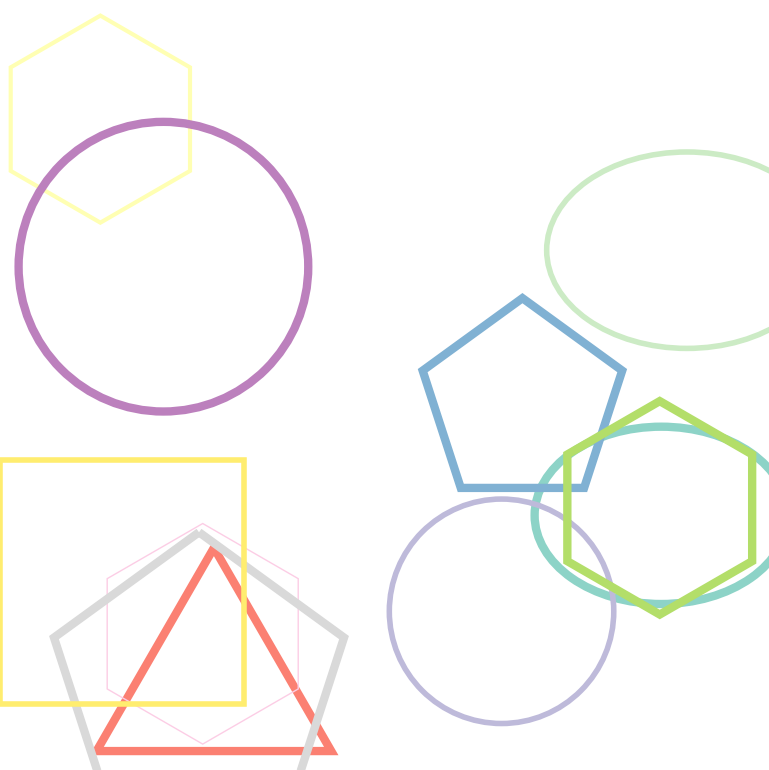[{"shape": "oval", "thickness": 3, "radius": 0.82, "center": [0.859, 0.331]}, {"shape": "hexagon", "thickness": 1.5, "radius": 0.67, "center": [0.13, 0.845]}, {"shape": "circle", "thickness": 2, "radius": 0.73, "center": [0.651, 0.206]}, {"shape": "triangle", "thickness": 3, "radius": 0.88, "center": [0.278, 0.113]}, {"shape": "pentagon", "thickness": 3, "radius": 0.68, "center": [0.678, 0.477]}, {"shape": "hexagon", "thickness": 3, "radius": 0.69, "center": [0.857, 0.34]}, {"shape": "hexagon", "thickness": 0.5, "radius": 0.72, "center": [0.263, 0.177]}, {"shape": "pentagon", "thickness": 3, "radius": 0.99, "center": [0.258, 0.111]}, {"shape": "circle", "thickness": 3, "radius": 0.94, "center": [0.212, 0.654]}, {"shape": "oval", "thickness": 2, "radius": 0.91, "center": [0.892, 0.675]}, {"shape": "square", "thickness": 2, "radius": 0.79, "center": [0.158, 0.244]}]